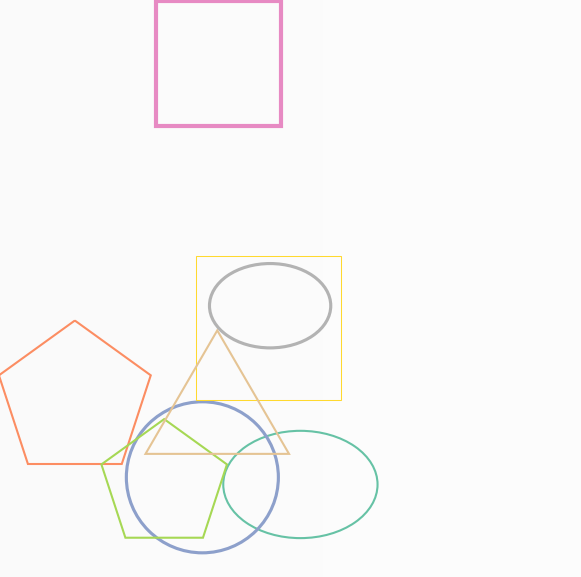[{"shape": "oval", "thickness": 1, "radius": 0.66, "center": [0.517, 0.16]}, {"shape": "pentagon", "thickness": 1, "radius": 0.69, "center": [0.129, 0.307]}, {"shape": "circle", "thickness": 1.5, "radius": 0.65, "center": [0.348, 0.173]}, {"shape": "square", "thickness": 2, "radius": 0.54, "center": [0.376, 0.889]}, {"shape": "pentagon", "thickness": 1, "radius": 0.57, "center": [0.282, 0.16]}, {"shape": "square", "thickness": 0.5, "radius": 0.62, "center": [0.462, 0.431]}, {"shape": "triangle", "thickness": 1, "radius": 0.71, "center": [0.374, 0.284]}, {"shape": "oval", "thickness": 1.5, "radius": 0.52, "center": [0.465, 0.47]}]